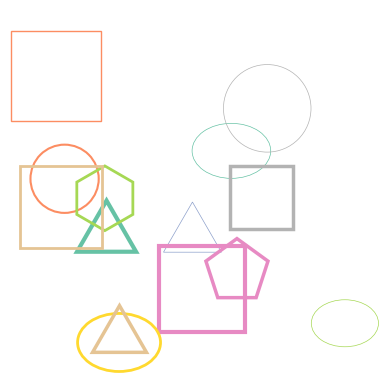[{"shape": "oval", "thickness": 0.5, "radius": 0.51, "center": [0.601, 0.608]}, {"shape": "triangle", "thickness": 3, "radius": 0.44, "center": [0.277, 0.39]}, {"shape": "square", "thickness": 1, "radius": 0.58, "center": [0.146, 0.802]}, {"shape": "circle", "thickness": 1.5, "radius": 0.44, "center": [0.168, 0.536]}, {"shape": "triangle", "thickness": 0.5, "radius": 0.43, "center": [0.5, 0.388]}, {"shape": "pentagon", "thickness": 2.5, "radius": 0.42, "center": [0.615, 0.295]}, {"shape": "square", "thickness": 3, "radius": 0.56, "center": [0.524, 0.25]}, {"shape": "hexagon", "thickness": 2, "radius": 0.42, "center": [0.272, 0.485]}, {"shape": "oval", "thickness": 0.5, "radius": 0.44, "center": [0.896, 0.16]}, {"shape": "oval", "thickness": 2, "radius": 0.54, "center": [0.309, 0.11]}, {"shape": "triangle", "thickness": 2.5, "radius": 0.4, "center": [0.31, 0.125]}, {"shape": "square", "thickness": 2, "radius": 0.53, "center": [0.16, 0.461]}, {"shape": "circle", "thickness": 0.5, "radius": 0.57, "center": [0.694, 0.719]}, {"shape": "square", "thickness": 2.5, "radius": 0.41, "center": [0.68, 0.487]}]